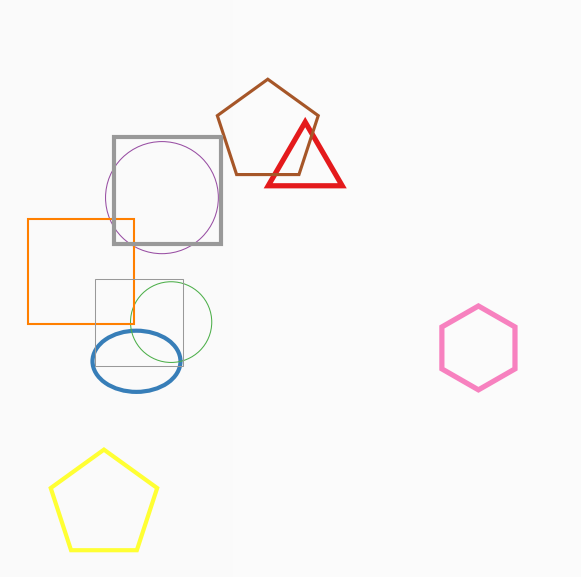[{"shape": "triangle", "thickness": 2.5, "radius": 0.37, "center": [0.525, 0.714]}, {"shape": "oval", "thickness": 2, "radius": 0.38, "center": [0.235, 0.374]}, {"shape": "circle", "thickness": 0.5, "radius": 0.35, "center": [0.294, 0.441]}, {"shape": "circle", "thickness": 0.5, "radius": 0.49, "center": [0.279, 0.657]}, {"shape": "square", "thickness": 1, "radius": 0.46, "center": [0.14, 0.529]}, {"shape": "pentagon", "thickness": 2, "radius": 0.48, "center": [0.179, 0.124]}, {"shape": "pentagon", "thickness": 1.5, "radius": 0.46, "center": [0.461, 0.771]}, {"shape": "hexagon", "thickness": 2.5, "radius": 0.36, "center": [0.823, 0.397]}, {"shape": "square", "thickness": 2, "radius": 0.46, "center": [0.288, 0.67]}, {"shape": "square", "thickness": 0.5, "radius": 0.38, "center": [0.239, 0.441]}]